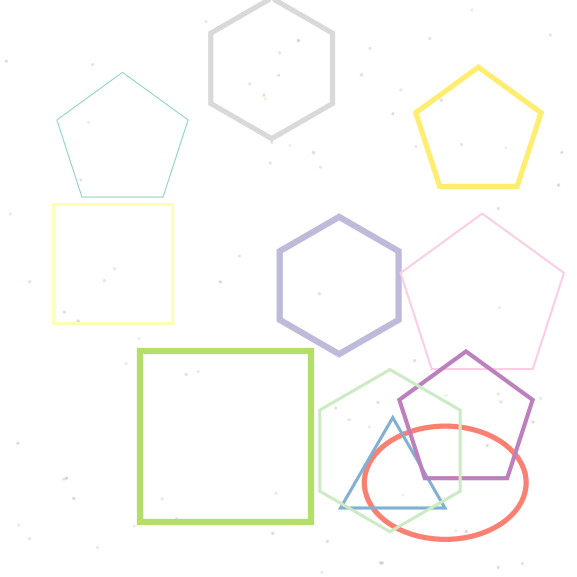[{"shape": "pentagon", "thickness": 0.5, "radius": 0.6, "center": [0.212, 0.754]}, {"shape": "square", "thickness": 1.5, "radius": 0.52, "center": [0.194, 0.542]}, {"shape": "hexagon", "thickness": 3, "radius": 0.59, "center": [0.587, 0.505]}, {"shape": "oval", "thickness": 2.5, "radius": 0.7, "center": [0.771, 0.163]}, {"shape": "triangle", "thickness": 1.5, "radius": 0.52, "center": [0.68, 0.172]}, {"shape": "square", "thickness": 3, "radius": 0.74, "center": [0.391, 0.243]}, {"shape": "pentagon", "thickness": 1, "radius": 0.74, "center": [0.835, 0.48]}, {"shape": "hexagon", "thickness": 2.5, "radius": 0.61, "center": [0.47, 0.881]}, {"shape": "pentagon", "thickness": 2, "radius": 0.61, "center": [0.807, 0.269]}, {"shape": "hexagon", "thickness": 1.5, "radius": 0.7, "center": [0.675, 0.219]}, {"shape": "pentagon", "thickness": 2.5, "radius": 0.57, "center": [0.828, 0.769]}]